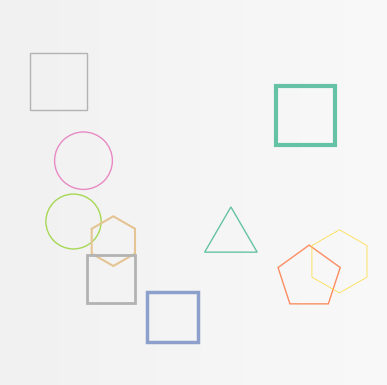[{"shape": "triangle", "thickness": 1, "radius": 0.39, "center": [0.596, 0.384]}, {"shape": "square", "thickness": 3, "radius": 0.38, "center": [0.789, 0.701]}, {"shape": "pentagon", "thickness": 1, "radius": 0.42, "center": [0.798, 0.279]}, {"shape": "square", "thickness": 2.5, "radius": 0.33, "center": [0.446, 0.177]}, {"shape": "circle", "thickness": 1, "radius": 0.37, "center": [0.215, 0.583]}, {"shape": "circle", "thickness": 1, "radius": 0.36, "center": [0.19, 0.425]}, {"shape": "hexagon", "thickness": 0.5, "radius": 0.41, "center": [0.876, 0.321]}, {"shape": "hexagon", "thickness": 1.5, "radius": 0.32, "center": [0.292, 0.374]}, {"shape": "square", "thickness": 2, "radius": 0.31, "center": [0.287, 0.275]}, {"shape": "square", "thickness": 1, "radius": 0.37, "center": [0.15, 0.788]}]